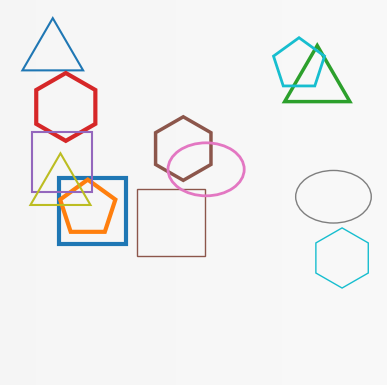[{"shape": "triangle", "thickness": 1.5, "radius": 0.45, "center": [0.136, 0.862]}, {"shape": "square", "thickness": 3, "radius": 0.43, "center": [0.238, 0.453]}, {"shape": "pentagon", "thickness": 3, "radius": 0.37, "center": [0.226, 0.458]}, {"shape": "triangle", "thickness": 2.5, "radius": 0.49, "center": [0.819, 0.785]}, {"shape": "hexagon", "thickness": 3, "radius": 0.44, "center": [0.17, 0.722]}, {"shape": "square", "thickness": 1.5, "radius": 0.39, "center": [0.16, 0.579]}, {"shape": "square", "thickness": 1, "radius": 0.44, "center": [0.441, 0.422]}, {"shape": "hexagon", "thickness": 2.5, "radius": 0.41, "center": [0.473, 0.614]}, {"shape": "oval", "thickness": 2, "radius": 0.49, "center": [0.532, 0.56]}, {"shape": "oval", "thickness": 1, "radius": 0.49, "center": [0.861, 0.489]}, {"shape": "triangle", "thickness": 1.5, "radius": 0.45, "center": [0.156, 0.512]}, {"shape": "hexagon", "thickness": 1, "radius": 0.39, "center": [0.883, 0.33]}, {"shape": "pentagon", "thickness": 2, "radius": 0.35, "center": [0.772, 0.833]}]